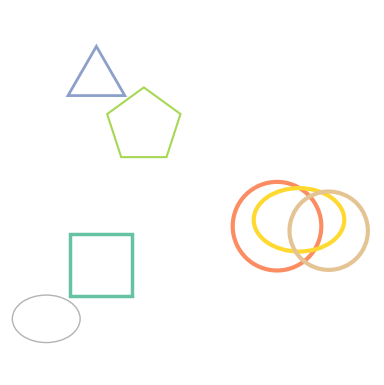[{"shape": "square", "thickness": 2.5, "radius": 0.4, "center": [0.263, 0.312]}, {"shape": "circle", "thickness": 3, "radius": 0.58, "center": [0.719, 0.413]}, {"shape": "triangle", "thickness": 2, "radius": 0.43, "center": [0.25, 0.794]}, {"shape": "pentagon", "thickness": 1.5, "radius": 0.5, "center": [0.374, 0.673]}, {"shape": "oval", "thickness": 3, "radius": 0.59, "center": [0.777, 0.429]}, {"shape": "circle", "thickness": 3, "radius": 0.51, "center": [0.854, 0.401]}, {"shape": "oval", "thickness": 1, "radius": 0.44, "center": [0.12, 0.172]}]